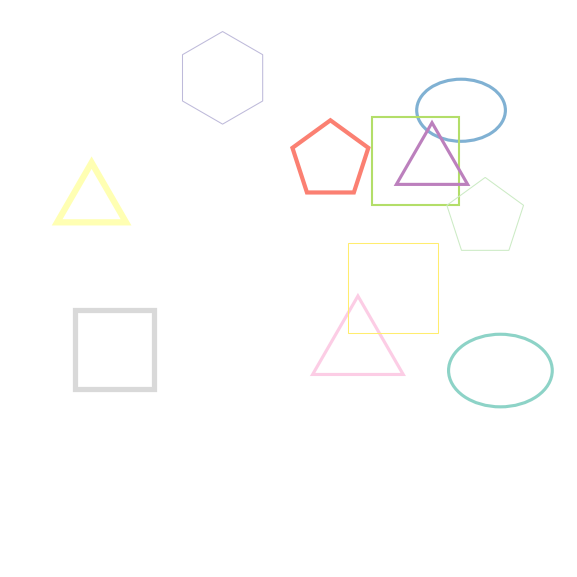[{"shape": "oval", "thickness": 1.5, "radius": 0.45, "center": [0.867, 0.358]}, {"shape": "triangle", "thickness": 3, "radius": 0.34, "center": [0.159, 0.649]}, {"shape": "hexagon", "thickness": 0.5, "radius": 0.4, "center": [0.385, 0.864]}, {"shape": "pentagon", "thickness": 2, "radius": 0.35, "center": [0.572, 0.722]}, {"shape": "oval", "thickness": 1.5, "radius": 0.38, "center": [0.798, 0.808]}, {"shape": "square", "thickness": 1, "radius": 0.38, "center": [0.719, 0.721]}, {"shape": "triangle", "thickness": 1.5, "radius": 0.45, "center": [0.62, 0.396]}, {"shape": "square", "thickness": 2.5, "radius": 0.34, "center": [0.198, 0.394]}, {"shape": "triangle", "thickness": 1.5, "radius": 0.36, "center": [0.748, 0.715]}, {"shape": "pentagon", "thickness": 0.5, "radius": 0.35, "center": [0.84, 0.622]}, {"shape": "square", "thickness": 0.5, "radius": 0.39, "center": [0.681, 0.5]}]